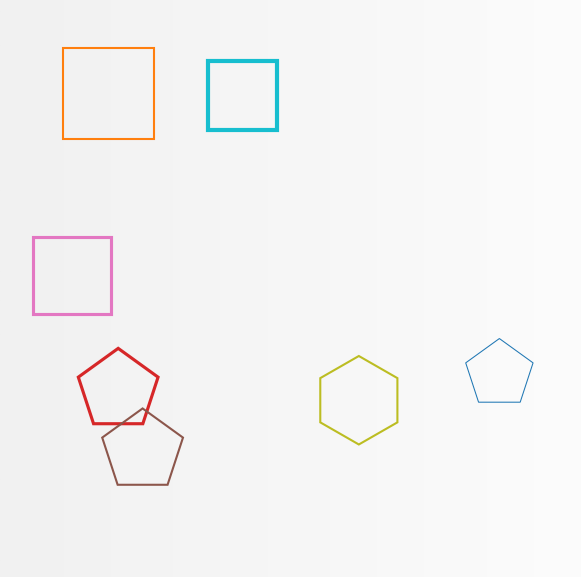[{"shape": "pentagon", "thickness": 0.5, "radius": 0.3, "center": [0.859, 0.352]}, {"shape": "square", "thickness": 1, "radius": 0.39, "center": [0.187, 0.837]}, {"shape": "pentagon", "thickness": 1.5, "radius": 0.36, "center": [0.203, 0.324]}, {"shape": "pentagon", "thickness": 1, "radius": 0.37, "center": [0.245, 0.219]}, {"shape": "square", "thickness": 1.5, "radius": 0.33, "center": [0.124, 0.521]}, {"shape": "hexagon", "thickness": 1, "radius": 0.38, "center": [0.617, 0.306]}, {"shape": "square", "thickness": 2, "radius": 0.3, "center": [0.418, 0.833]}]